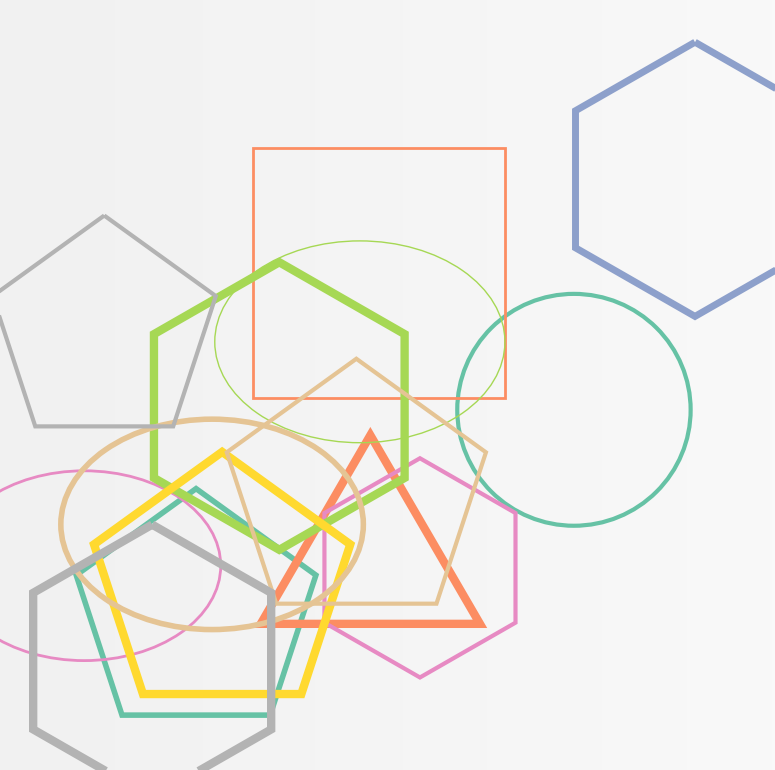[{"shape": "pentagon", "thickness": 2, "radius": 0.81, "center": [0.253, 0.203]}, {"shape": "circle", "thickness": 1.5, "radius": 0.75, "center": [0.741, 0.468]}, {"shape": "square", "thickness": 1, "radius": 0.81, "center": [0.489, 0.645]}, {"shape": "triangle", "thickness": 3, "radius": 0.82, "center": [0.478, 0.271]}, {"shape": "hexagon", "thickness": 2.5, "radius": 0.89, "center": [0.897, 0.767]}, {"shape": "oval", "thickness": 1, "radius": 0.88, "center": [0.109, 0.265]}, {"shape": "hexagon", "thickness": 1.5, "radius": 0.71, "center": [0.542, 0.263]}, {"shape": "hexagon", "thickness": 3, "radius": 0.93, "center": [0.36, 0.473]}, {"shape": "oval", "thickness": 0.5, "radius": 0.94, "center": [0.464, 0.556]}, {"shape": "pentagon", "thickness": 3, "radius": 0.87, "center": [0.287, 0.239]}, {"shape": "oval", "thickness": 2, "radius": 0.98, "center": [0.274, 0.319]}, {"shape": "pentagon", "thickness": 1.5, "radius": 0.88, "center": [0.46, 0.358]}, {"shape": "pentagon", "thickness": 1.5, "radius": 0.76, "center": [0.134, 0.569]}, {"shape": "hexagon", "thickness": 3, "radius": 0.89, "center": [0.196, 0.141]}]